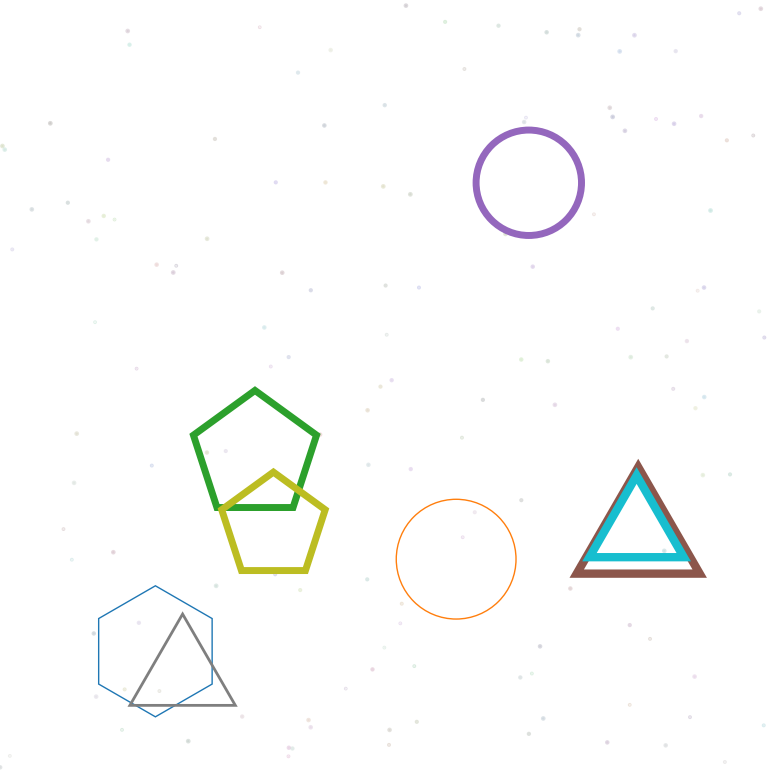[{"shape": "hexagon", "thickness": 0.5, "radius": 0.43, "center": [0.202, 0.154]}, {"shape": "circle", "thickness": 0.5, "radius": 0.39, "center": [0.592, 0.274]}, {"shape": "pentagon", "thickness": 2.5, "radius": 0.42, "center": [0.331, 0.409]}, {"shape": "circle", "thickness": 2.5, "radius": 0.34, "center": [0.687, 0.763]}, {"shape": "triangle", "thickness": 3, "radius": 0.46, "center": [0.829, 0.301]}, {"shape": "triangle", "thickness": 1, "radius": 0.4, "center": [0.237, 0.123]}, {"shape": "pentagon", "thickness": 2.5, "radius": 0.35, "center": [0.355, 0.316]}, {"shape": "triangle", "thickness": 3, "radius": 0.35, "center": [0.827, 0.312]}]